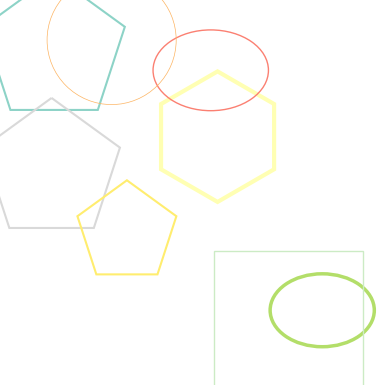[{"shape": "pentagon", "thickness": 1.5, "radius": 0.97, "center": [0.141, 0.871]}, {"shape": "hexagon", "thickness": 3, "radius": 0.85, "center": [0.565, 0.645]}, {"shape": "oval", "thickness": 1, "radius": 0.75, "center": [0.547, 0.817]}, {"shape": "circle", "thickness": 0.5, "radius": 0.84, "center": [0.29, 0.896]}, {"shape": "oval", "thickness": 2.5, "radius": 0.68, "center": [0.837, 0.194]}, {"shape": "pentagon", "thickness": 1.5, "radius": 0.93, "center": [0.134, 0.559]}, {"shape": "square", "thickness": 1, "radius": 0.97, "center": [0.75, 0.154]}, {"shape": "pentagon", "thickness": 1.5, "radius": 0.68, "center": [0.33, 0.397]}]